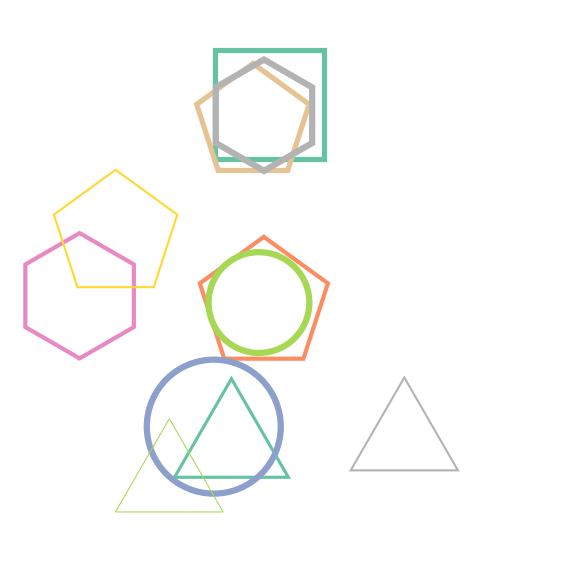[{"shape": "square", "thickness": 2.5, "radius": 0.47, "center": [0.466, 0.818]}, {"shape": "triangle", "thickness": 1.5, "radius": 0.57, "center": [0.401, 0.23]}, {"shape": "pentagon", "thickness": 2, "radius": 0.58, "center": [0.457, 0.472]}, {"shape": "circle", "thickness": 3, "radius": 0.58, "center": [0.37, 0.26]}, {"shape": "hexagon", "thickness": 2, "radius": 0.54, "center": [0.138, 0.487]}, {"shape": "triangle", "thickness": 0.5, "radius": 0.54, "center": [0.293, 0.166]}, {"shape": "circle", "thickness": 3, "radius": 0.44, "center": [0.448, 0.475]}, {"shape": "pentagon", "thickness": 1, "radius": 0.56, "center": [0.2, 0.593]}, {"shape": "pentagon", "thickness": 2.5, "radius": 0.51, "center": [0.438, 0.787]}, {"shape": "triangle", "thickness": 1, "radius": 0.54, "center": [0.7, 0.238]}, {"shape": "hexagon", "thickness": 3, "radius": 0.48, "center": [0.457, 0.8]}]